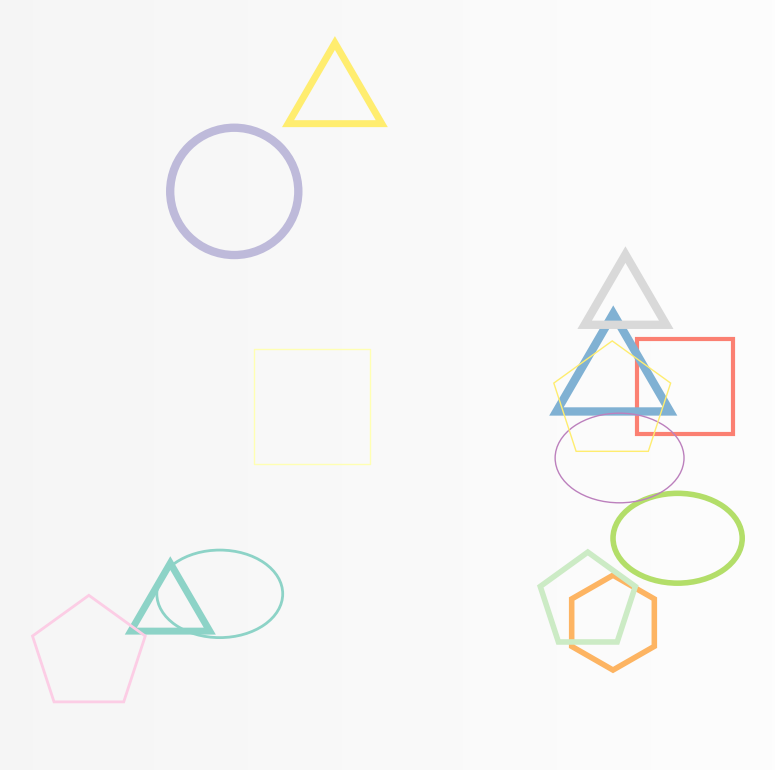[{"shape": "triangle", "thickness": 2.5, "radius": 0.29, "center": [0.22, 0.21]}, {"shape": "oval", "thickness": 1, "radius": 0.41, "center": [0.284, 0.229]}, {"shape": "square", "thickness": 0.5, "radius": 0.37, "center": [0.403, 0.472]}, {"shape": "circle", "thickness": 3, "radius": 0.41, "center": [0.302, 0.751]}, {"shape": "square", "thickness": 1.5, "radius": 0.31, "center": [0.884, 0.498]}, {"shape": "triangle", "thickness": 3, "radius": 0.42, "center": [0.791, 0.508]}, {"shape": "hexagon", "thickness": 2, "radius": 0.31, "center": [0.791, 0.191]}, {"shape": "oval", "thickness": 2, "radius": 0.42, "center": [0.874, 0.301]}, {"shape": "pentagon", "thickness": 1, "radius": 0.38, "center": [0.115, 0.15]}, {"shape": "triangle", "thickness": 3, "radius": 0.3, "center": [0.807, 0.609]}, {"shape": "oval", "thickness": 0.5, "radius": 0.42, "center": [0.799, 0.405]}, {"shape": "pentagon", "thickness": 2, "radius": 0.32, "center": [0.758, 0.218]}, {"shape": "pentagon", "thickness": 0.5, "radius": 0.4, "center": [0.79, 0.478]}, {"shape": "triangle", "thickness": 2.5, "radius": 0.35, "center": [0.432, 0.874]}]